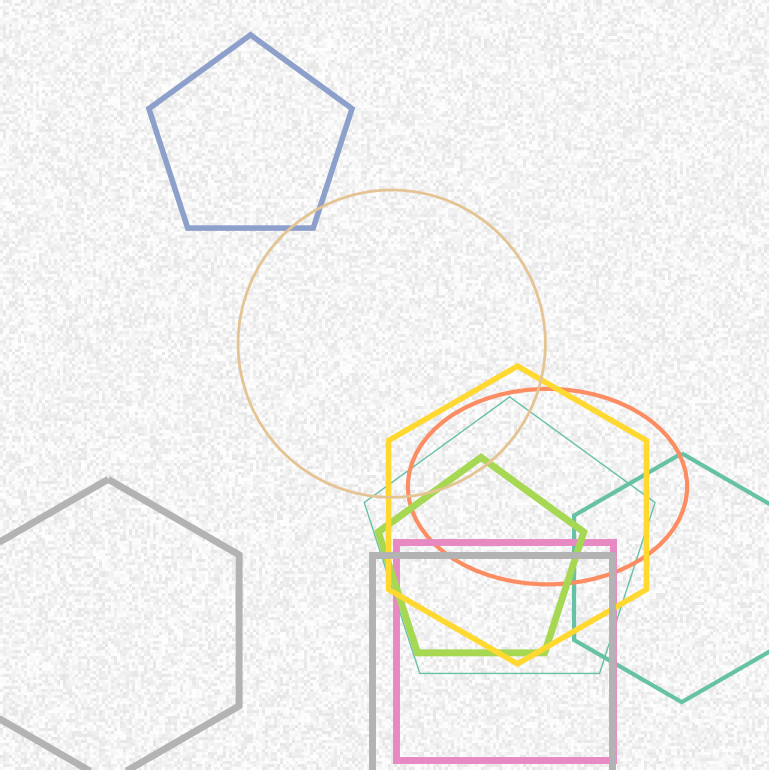[{"shape": "pentagon", "thickness": 0.5, "radius": 0.99, "center": [0.662, 0.286]}, {"shape": "hexagon", "thickness": 1.5, "radius": 0.81, "center": [0.885, 0.25]}, {"shape": "oval", "thickness": 1.5, "radius": 0.91, "center": [0.711, 0.368]}, {"shape": "pentagon", "thickness": 2, "radius": 0.69, "center": [0.325, 0.816]}, {"shape": "square", "thickness": 2.5, "radius": 0.71, "center": [0.655, 0.155]}, {"shape": "pentagon", "thickness": 2.5, "radius": 0.7, "center": [0.625, 0.266]}, {"shape": "hexagon", "thickness": 2, "radius": 0.97, "center": [0.672, 0.331]}, {"shape": "circle", "thickness": 1, "radius": 1.0, "center": [0.509, 0.554]}, {"shape": "hexagon", "thickness": 2.5, "radius": 0.98, "center": [0.141, 0.181]}, {"shape": "square", "thickness": 2.5, "radius": 0.78, "center": [0.639, 0.123]}]